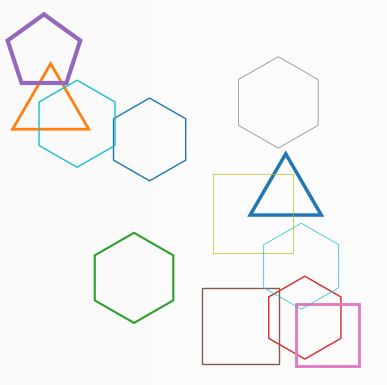[{"shape": "hexagon", "thickness": 1, "radius": 0.54, "center": [0.386, 0.638]}, {"shape": "triangle", "thickness": 2.5, "radius": 0.53, "center": [0.737, 0.494]}, {"shape": "triangle", "thickness": 2, "radius": 0.57, "center": [0.131, 0.721]}, {"shape": "hexagon", "thickness": 1.5, "radius": 0.59, "center": [0.346, 0.278]}, {"shape": "hexagon", "thickness": 1, "radius": 0.54, "center": [0.787, 0.175]}, {"shape": "pentagon", "thickness": 3, "radius": 0.49, "center": [0.113, 0.864]}, {"shape": "square", "thickness": 1, "radius": 0.5, "center": [0.621, 0.154]}, {"shape": "square", "thickness": 2, "radius": 0.4, "center": [0.845, 0.131]}, {"shape": "hexagon", "thickness": 0.5, "radius": 0.59, "center": [0.718, 0.734]}, {"shape": "square", "thickness": 0.5, "radius": 0.52, "center": [0.653, 0.445]}, {"shape": "hexagon", "thickness": 1, "radius": 0.57, "center": [0.199, 0.679]}, {"shape": "hexagon", "thickness": 0.5, "radius": 0.56, "center": [0.777, 0.309]}]